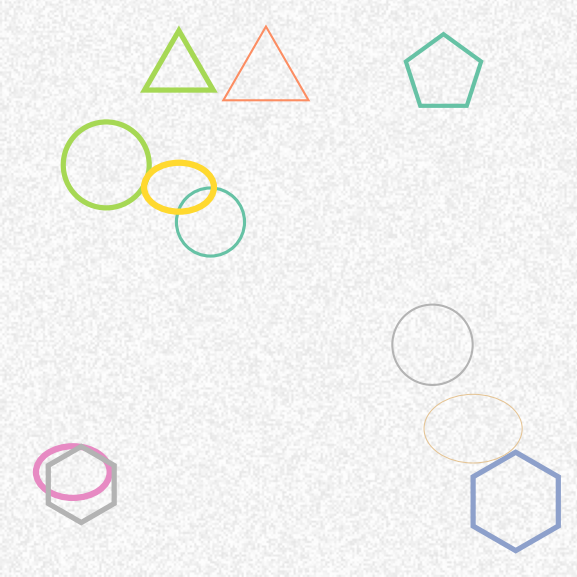[{"shape": "pentagon", "thickness": 2, "radius": 0.34, "center": [0.768, 0.871]}, {"shape": "circle", "thickness": 1.5, "radius": 0.29, "center": [0.364, 0.615]}, {"shape": "triangle", "thickness": 1, "radius": 0.43, "center": [0.461, 0.868]}, {"shape": "hexagon", "thickness": 2.5, "radius": 0.43, "center": [0.893, 0.131]}, {"shape": "oval", "thickness": 3, "radius": 0.32, "center": [0.126, 0.182]}, {"shape": "circle", "thickness": 2.5, "radius": 0.37, "center": [0.184, 0.714]}, {"shape": "triangle", "thickness": 2.5, "radius": 0.34, "center": [0.31, 0.877]}, {"shape": "oval", "thickness": 3, "radius": 0.3, "center": [0.31, 0.675]}, {"shape": "oval", "thickness": 0.5, "radius": 0.42, "center": [0.819, 0.257]}, {"shape": "circle", "thickness": 1, "radius": 0.35, "center": [0.749, 0.402]}, {"shape": "hexagon", "thickness": 2.5, "radius": 0.33, "center": [0.141, 0.16]}]